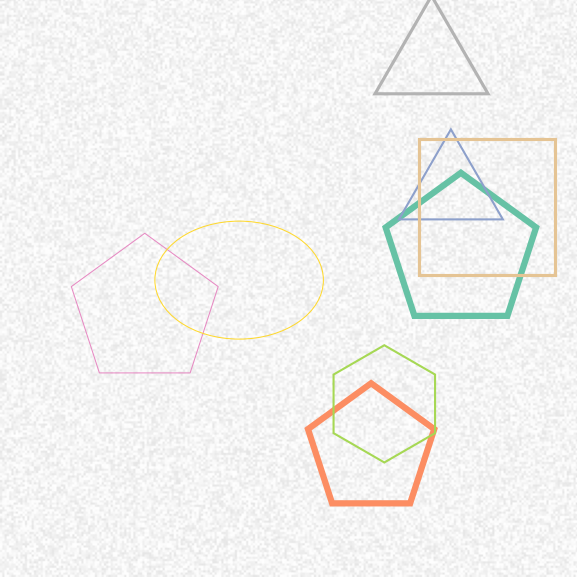[{"shape": "pentagon", "thickness": 3, "radius": 0.68, "center": [0.798, 0.563]}, {"shape": "pentagon", "thickness": 3, "radius": 0.57, "center": [0.643, 0.221]}, {"shape": "triangle", "thickness": 1, "radius": 0.52, "center": [0.781, 0.671]}, {"shape": "pentagon", "thickness": 0.5, "radius": 0.67, "center": [0.251, 0.462]}, {"shape": "hexagon", "thickness": 1, "radius": 0.51, "center": [0.665, 0.3]}, {"shape": "oval", "thickness": 0.5, "radius": 0.73, "center": [0.414, 0.514]}, {"shape": "square", "thickness": 1.5, "radius": 0.59, "center": [0.843, 0.641]}, {"shape": "triangle", "thickness": 1.5, "radius": 0.57, "center": [0.747, 0.893]}]